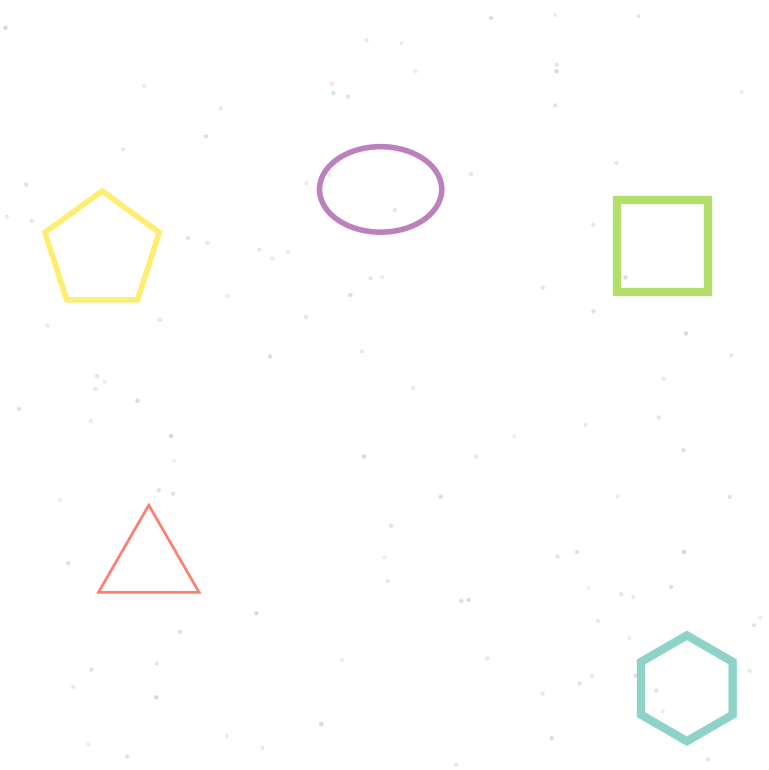[{"shape": "hexagon", "thickness": 3, "radius": 0.34, "center": [0.892, 0.106]}, {"shape": "triangle", "thickness": 1, "radius": 0.38, "center": [0.193, 0.268]}, {"shape": "square", "thickness": 3, "radius": 0.3, "center": [0.86, 0.68]}, {"shape": "oval", "thickness": 2, "radius": 0.4, "center": [0.494, 0.754]}, {"shape": "pentagon", "thickness": 2, "radius": 0.39, "center": [0.133, 0.674]}]